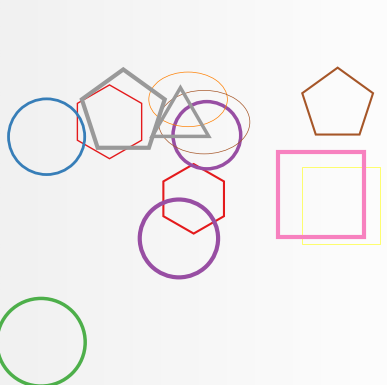[{"shape": "hexagon", "thickness": 1.5, "radius": 0.45, "center": [0.5, 0.484]}, {"shape": "hexagon", "thickness": 1, "radius": 0.48, "center": [0.283, 0.684]}, {"shape": "circle", "thickness": 2, "radius": 0.49, "center": [0.12, 0.645]}, {"shape": "circle", "thickness": 2.5, "radius": 0.57, "center": [0.106, 0.111]}, {"shape": "circle", "thickness": 3, "radius": 0.51, "center": [0.462, 0.381]}, {"shape": "circle", "thickness": 2.5, "radius": 0.44, "center": [0.534, 0.649]}, {"shape": "oval", "thickness": 0.5, "radius": 0.51, "center": [0.485, 0.742]}, {"shape": "square", "thickness": 0.5, "radius": 0.5, "center": [0.88, 0.467]}, {"shape": "oval", "thickness": 0.5, "radius": 0.59, "center": [0.527, 0.683]}, {"shape": "pentagon", "thickness": 1.5, "radius": 0.48, "center": [0.871, 0.728]}, {"shape": "square", "thickness": 3, "radius": 0.55, "center": [0.829, 0.494]}, {"shape": "pentagon", "thickness": 3, "radius": 0.56, "center": [0.318, 0.707]}, {"shape": "triangle", "thickness": 2.5, "radius": 0.42, "center": [0.466, 0.688]}]